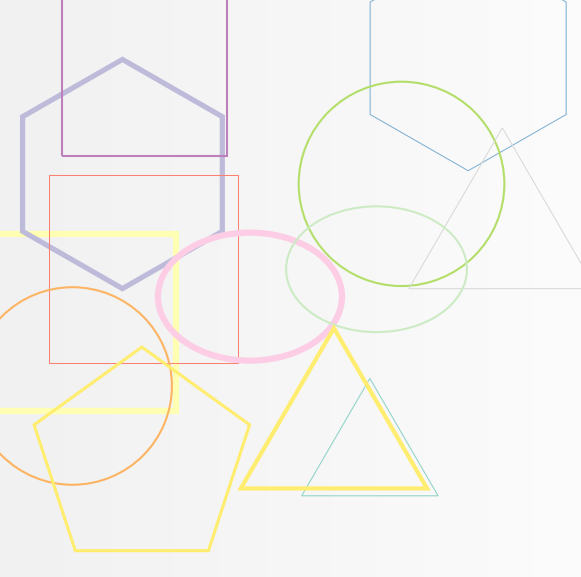[{"shape": "triangle", "thickness": 0.5, "radius": 0.68, "center": [0.636, 0.208]}, {"shape": "square", "thickness": 3, "radius": 0.77, "center": [0.15, 0.44]}, {"shape": "hexagon", "thickness": 2.5, "radius": 0.99, "center": [0.211, 0.698]}, {"shape": "square", "thickness": 0.5, "radius": 0.82, "center": [0.247, 0.533]}, {"shape": "hexagon", "thickness": 0.5, "radius": 0.97, "center": [0.805, 0.898]}, {"shape": "circle", "thickness": 1, "radius": 0.86, "center": [0.125, 0.331]}, {"shape": "circle", "thickness": 1, "radius": 0.88, "center": [0.691, 0.681]}, {"shape": "oval", "thickness": 3, "radius": 0.79, "center": [0.43, 0.485]}, {"shape": "triangle", "thickness": 0.5, "radius": 0.93, "center": [0.864, 0.592]}, {"shape": "square", "thickness": 1, "radius": 0.71, "center": [0.249, 0.871]}, {"shape": "oval", "thickness": 1, "radius": 0.78, "center": [0.648, 0.533]}, {"shape": "triangle", "thickness": 2, "radius": 0.93, "center": [0.575, 0.246]}, {"shape": "pentagon", "thickness": 1.5, "radius": 0.97, "center": [0.244, 0.203]}]